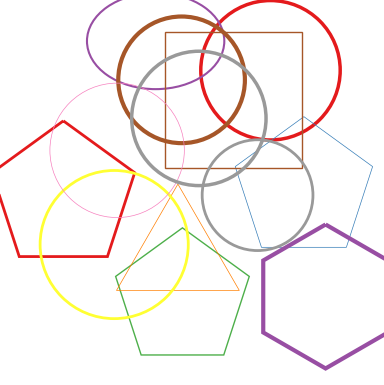[{"shape": "pentagon", "thickness": 2, "radius": 0.97, "center": [0.165, 0.491]}, {"shape": "circle", "thickness": 2.5, "radius": 0.91, "center": [0.703, 0.817]}, {"shape": "pentagon", "thickness": 0.5, "radius": 0.94, "center": [0.789, 0.509]}, {"shape": "pentagon", "thickness": 1, "radius": 0.91, "center": [0.474, 0.226]}, {"shape": "oval", "thickness": 1.5, "radius": 0.89, "center": [0.404, 0.893]}, {"shape": "hexagon", "thickness": 3, "radius": 0.93, "center": [0.846, 0.23]}, {"shape": "triangle", "thickness": 0.5, "radius": 0.92, "center": [0.462, 0.338]}, {"shape": "circle", "thickness": 2, "radius": 0.96, "center": [0.297, 0.365]}, {"shape": "square", "thickness": 1, "radius": 0.89, "center": [0.606, 0.74]}, {"shape": "circle", "thickness": 3, "radius": 0.82, "center": [0.472, 0.793]}, {"shape": "circle", "thickness": 0.5, "radius": 0.87, "center": [0.304, 0.609]}, {"shape": "circle", "thickness": 2, "radius": 0.72, "center": [0.669, 0.493]}, {"shape": "circle", "thickness": 2.5, "radius": 0.87, "center": [0.517, 0.692]}]